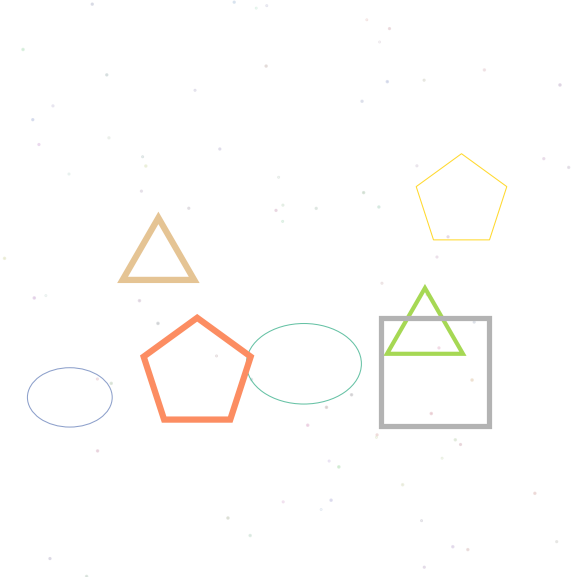[{"shape": "oval", "thickness": 0.5, "radius": 0.5, "center": [0.526, 0.369]}, {"shape": "pentagon", "thickness": 3, "radius": 0.49, "center": [0.341, 0.351]}, {"shape": "oval", "thickness": 0.5, "radius": 0.37, "center": [0.121, 0.311]}, {"shape": "triangle", "thickness": 2, "radius": 0.38, "center": [0.736, 0.424]}, {"shape": "pentagon", "thickness": 0.5, "radius": 0.41, "center": [0.799, 0.65]}, {"shape": "triangle", "thickness": 3, "radius": 0.36, "center": [0.274, 0.55]}, {"shape": "square", "thickness": 2.5, "radius": 0.47, "center": [0.753, 0.355]}]